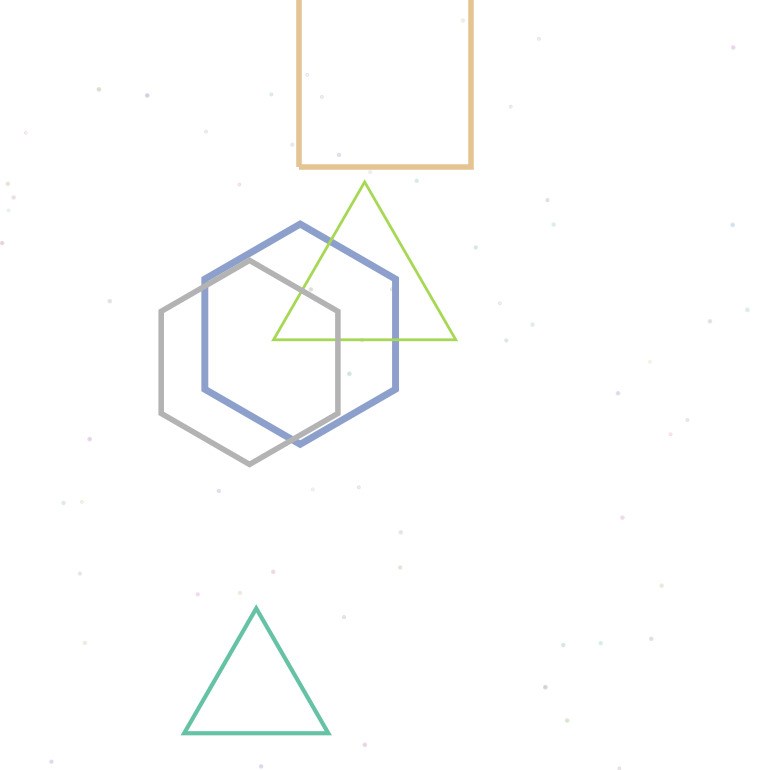[{"shape": "triangle", "thickness": 1.5, "radius": 0.54, "center": [0.333, 0.102]}, {"shape": "hexagon", "thickness": 2.5, "radius": 0.72, "center": [0.39, 0.566]}, {"shape": "triangle", "thickness": 1, "radius": 0.68, "center": [0.474, 0.627]}, {"shape": "square", "thickness": 2, "radius": 0.56, "center": [0.5, 0.895]}, {"shape": "hexagon", "thickness": 2, "radius": 0.66, "center": [0.324, 0.529]}]